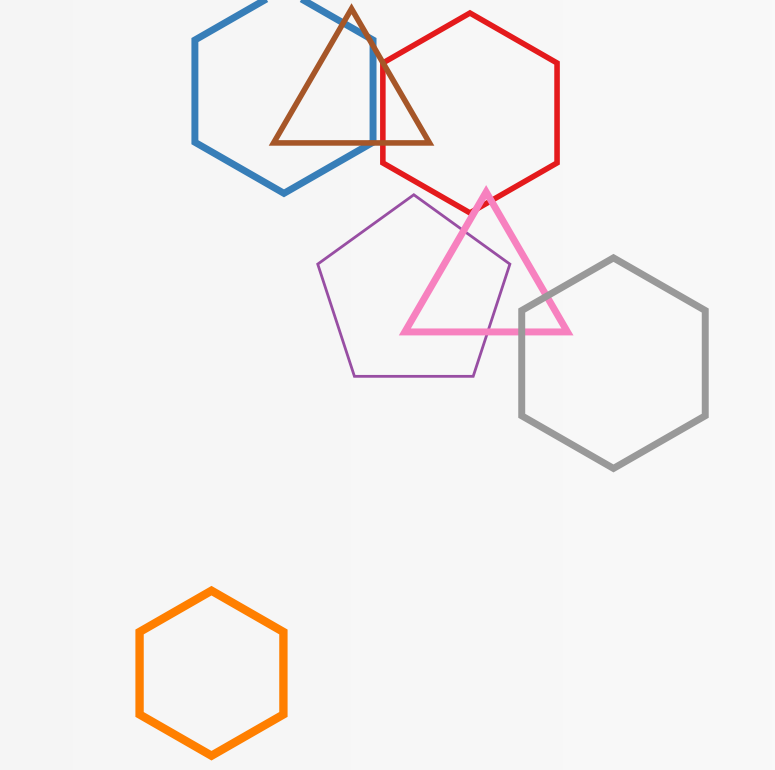[{"shape": "hexagon", "thickness": 2, "radius": 0.65, "center": [0.606, 0.853]}, {"shape": "hexagon", "thickness": 2.5, "radius": 0.66, "center": [0.366, 0.882]}, {"shape": "pentagon", "thickness": 1, "radius": 0.65, "center": [0.534, 0.617]}, {"shape": "hexagon", "thickness": 3, "radius": 0.54, "center": [0.273, 0.126]}, {"shape": "triangle", "thickness": 2, "radius": 0.58, "center": [0.454, 0.872]}, {"shape": "triangle", "thickness": 2.5, "radius": 0.61, "center": [0.627, 0.629]}, {"shape": "hexagon", "thickness": 2.5, "radius": 0.68, "center": [0.792, 0.528]}]